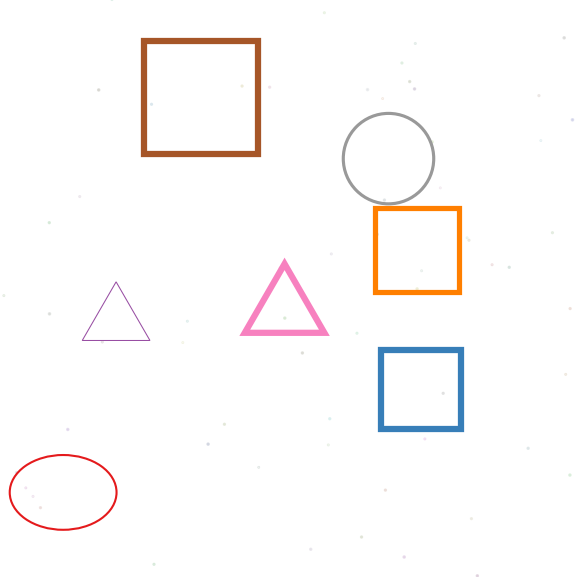[{"shape": "oval", "thickness": 1, "radius": 0.46, "center": [0.109, 0.146]}, {"shape": "square", "thickness": 3, "radius": 0.35, "center": [0.728, 0.325]}, {"shape": "triangle", "thickness": 0.5, "radius": 0.34, "center": [0.201, 0.443]}, {"shape": "square", "thickness": 2.5, "radius": 0.36, "center": [0.722, 0.566]}, {"shape": "square", "thickness": 3, "radius": 0.49, "center": [0.348, 0.83]}, {"shape": "triangle", "thickness": 3, "radius": 0.4, "center": [0.493, 0.463]}, {"shape": "circle", "thickness": 1.5, "radius": 0.39, "center": [0.673, 0.724]}]